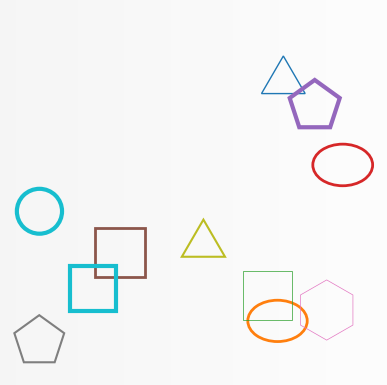[{"shape": "triangle", "thickness": 1, "radius": 0.33, "center": [0.731, 0.789]}, {"shape": "oval", "thickness": 2, "radius": 0.38, "center": [0.716, 0.167]}, {"shape": "square", "thickness": 0.5, "radius": 0.32, "center": [0.691, 0.232]}, {"shape": "oval", "thickness": 2, "radius": 0.39, "center": [0.884, 0.572]}, {"shape": "pentagon", "thickness": 3, "radius": 0.34, "center": [0.812, 0.724]}, {"shape": "square", "thickness": 2, "radius": 0.32, "center": [0.309, 0.344]}, {"shape": "hexagon", "thickness": 0.5, "radius": 0.39, "center": [0.843, 0.195]}, {"shape": "pentagon", "thickness": 1.5, "radius": 0.34, "center": [0.101, 0.114]}, {"shape": "triangle", "thickness": 1.5, "radius": 0.32, "center": [0.525, 0.365]}, {"shape": "circle", "thickness": 3, "radius": 0.29, "center": [0.102, 0.451]}, {"shape": "square", "thickness": 3, "radius": 0.29, "center": [0.24, 0.251]}]